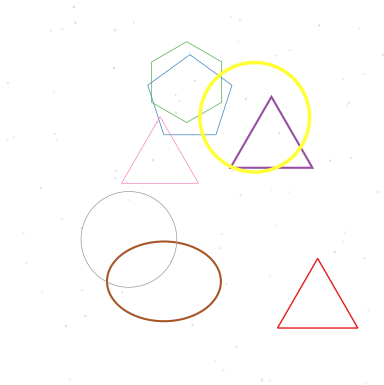[{"shape": "triangle", "thickness": 1, "radius": 0.6, "center": [0.825, 0.208]}, {"shape": "pentagon", "thickness": 0.5, "radius": 0.58, "center": [0.493, 0.743]}, {"shape": "hexagon", "thickness": 0.5, "radius": 0.52, "center": [0.485, 0.787]}, {"shape": "triangle", "thickness": 1.5, "radius": 0.61, "center": [0.705, 0.626]}, {"shape": "circle", "thickness": 2.5, "radius": 0.71, "center": [0.662, 0.695]}, {"shape": "oval", "thickness": 1.5, "radius": 0.74, "center": [0.426, 0.269]}, {"shape": "triangle", "thickness": 0.5, "radius": 0.58, "center": [0.416, 0.582]}, {"shape": "circle", "thickness": 0.5, "radius": 0.62, "center": [0.335, 0.378]}]